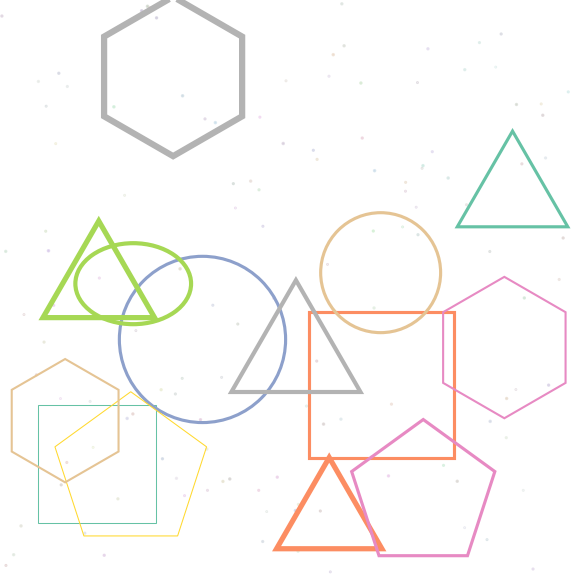[{"shape": "triangle", "thickness": 1.5, "radius": 0.55, "center": [0.888, 0.662]}, {"shape": "square", "thickness": 0.5, "radius": 0.51, "center": [0.168, 0.195]}, {"shape": "triangle", "thickness": 2.5, "radius": 0.53, "center": [0.57, 0.102]}, {"shape": "square", "thickness": 1.5, "radius": 0.63, "center": [0.66, 0.332]}, {"shape": "circle", "thickness": 1.5, "radius": 0.72, "center": [0.351, 0.411]}, {"shape": "pentagon", "thickness": 1.5, "radius": 0.65, "center": [0.733, 0.142]}, {"shape": "hexagon", "thickness": 1, "radius": 0.61, "center": [0.873, 0.397]}, {"shape": "oval", "thickness": 2, "radius": 0.5, "center": [0.231, 0.508]}, {"shape": "triangle", "thickness": 2.5, "radius": 0.56, "center": [0.171, 0.505]}, {"shape": "pentagon", "thickness": 0.5, "radius": 0.69, "center": [0.226, 0.183]}, {"shape": "hexagon", "thickness": 1, "radius": 0.53, "center": [0.113, 0.271]}, {"shape": "circle", "thickness": 1.5, "radius": 0.52, "center": [0.659, 0.527]}, {"shape": "triangle", "thickness": 2, "radius": 0.65, "center": [0.512, 0.385]}, {"shape": "hexagon", "thickness": 3, "radius": 0.69, "center": [0.3, 0.867]}]